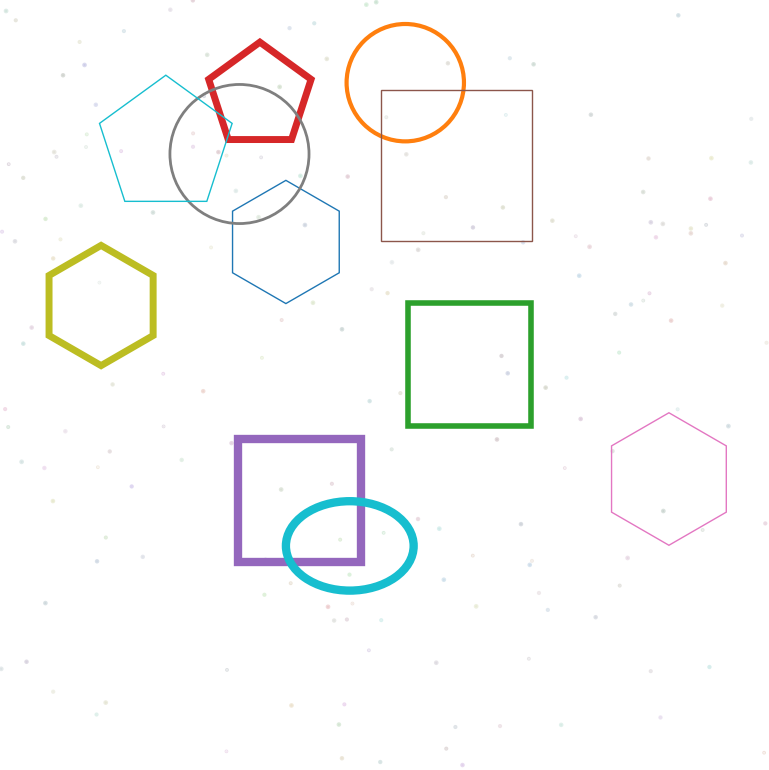[{"shape": "hexagon", "thickness": 0.5, "radius": 0.4, "center": [0.371, 0.686]}, {"shape": "circle", "thickness": 1.5, "radius": 0.38, "center": [0.526, 0.893]}, {"shape": "square", "thickness": 2, "radius": 0.4, "center": [0.61, 0.526]}, {"shape": "pentagon", "thickness": 2.5, "radius": 0.35, "center": [0.338, 0.875]}, {"shape": "square", "thickness": 3, "radius": 0.4, "center": [0.389, 0.35]}, {"shape": "square", "thickness": 0.5, "radius": 0.49, "center": [0.593, 0.785]}, {"shape": "hexagon", "thickness": 0.5, "radius": 0.43, "center": [0.869, 0.378]}, {"shape": "circle", "thickness": 1, "radius": 0.45, "center": [0.311, 0.8]}, {"shape": "hexagon", "thickness": 2.5, "radius": 0.39, "center": [0.131, 0.603]}, {"shape": "oval", "thickness": 3, "radius": 0.41, "center": [0.454, 0.291]}, {"shape": "pentagon", "thickness": 0.5, "radius": 0.45, "center": [0.215, 0.812]}]